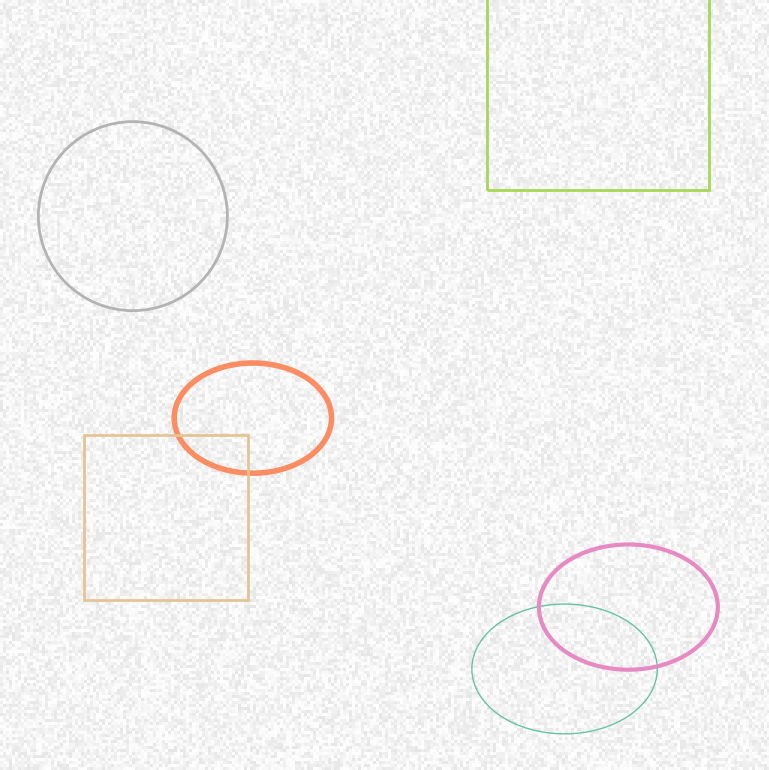[{"shape": "oval", "thickness": 0.5, "radius": 0.6, "center": [0.733, 0.131]}, {"shape": "oval", "thickness": 2, "radius": 0.51, "center": [0.328, 0.457]}, {"shape": "oval", "thickness": 1.5, "radius": 0.58, "center": [0.816, 0.212]}, {"shape": "square", "thickness": 1, "radius": 0.72, "center": [0.777, 0.898]}, {"shape": "square", "thickness": 1, "radius": 0.53, "center": [0.215, 0.328]}, {"shape": "circle", "thickness": 1, "radius": 0.61, "center": [0.173, 0.719]}]